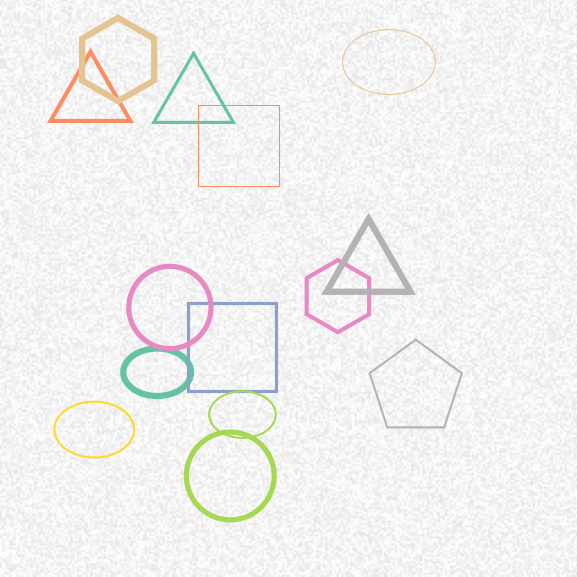[{"shape": "oval", "thickness": 3, "radius": 0.29, "center": [0.272, 0.354]}, {"shape": "triangle", "thickness": 1.5, "radius": 0.4, "center": [0.335, 0.827]}, {"shape": "triangle", "thickness": 2, "radius": 0.4, "center": [0.157, 0.83]}, {"shape": "square", "thickness": 0.5, "radius": 0.35, "center": [0.413, 0.747]}, {"shape": "square", "thickness": 1.5, "radius": 0.38, "center": [0.402, 0.398]}, {"shape": "circle", "thickness": 2.5, "radius": 0.36, "center": [0.294, 0.467]}, {"shape": "hexagon", "thickness": 2, "radius": 0.31, "center": [0.585, 0.486]}, {"shape": "circle", "thickness": 2.5, "radius": 0.38, "center": [0.399, 0.175]}, {"shape": "oval", "thickness": 1, "radius": 0.29, "center": [0.42, 0.281]}, {"shape": "oval", "thickness": 1, "radius": 0.35, "center": [0.163, 0.255]}, {"shape": "hexagon", "thickness": 3, "radius": 0.36, "center": [0.205, 0.896]}, {"shape": "oval", "thickness": 0.5, "radius": 0.4, "center": [0.674, 0.892]}, {"shape": "pentagon", "thickness": 1, "radius": 0.42, "center": [0.72, 0.327]}, {"shape": "triangle", "thickness": 3, "radius": 0.42, "center": [0.638, 0.536]}]